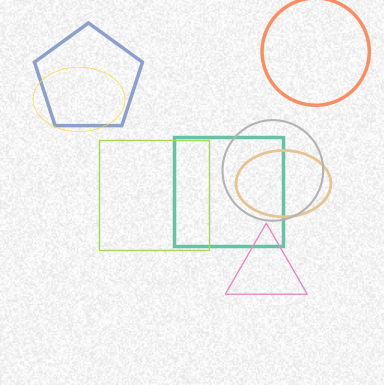[{"shape": "square", "thickness": 2.5, "radius": 0.71, "center": [0.594, 0.502]}, {"shape": "circle", "thickness": 2.5, "radius": 0.7, "center": [0.82, 0.866]}, {"shape": "pentagon", "thickness": 2.5, "radius": 0.74, "center": [0.23, 0.793]}, {"shape": "triangle", "thickness": 1, "radius": 0.62, "center": [0.692, 0.297]}, {"shape": "square", "thickness": 1, "radius": 0.72, "center": [0.401, 0.494]}, {"shape": "oval", "thickness": 0.5, "radius": 0.6, "center": [0.205, 0.742]}, {"shape": "oval", "thickness": 2, "radius": 0.62, "center": [0.736, 0.523]}, {"shape": "circle", "thickness": 1.5, "radius": 0.65, "center": [0.709, 0.557]}]